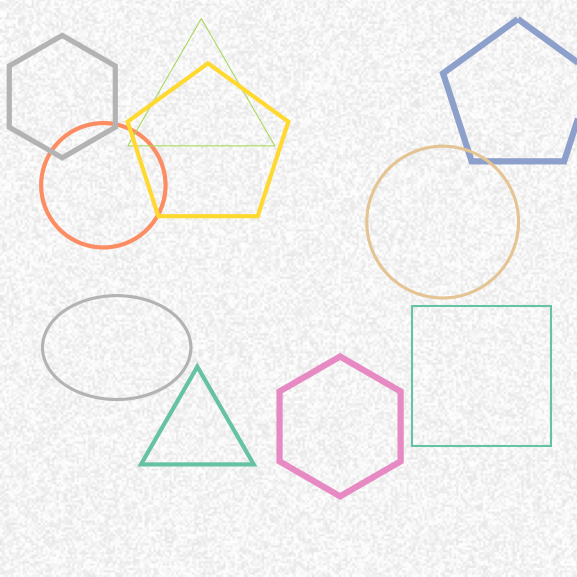[{"shape": "triangle", "thickness": 2, "radius": 0.56, "center": [0.342, 0.251]}, {"shape": "square", "thickness": 1, "radius": 0.61, "center": [0.834, 0.348]}, {"shape": "circle", "thickness": 2, "radius": 0.54, "center": [0.179, 0.678]}, {"shape": "pentagon", "thickness": 3, "radius": 0.68, "center": [0.897, 0.83]}, {"shape": "hexagon", "thickness": 3, "radius": 0.61, "center": [0.589, 0.261]}, {"shape": "triangle", "thickness": 0.5, "radius": 0.74, "center": [0.349, 0.82]}, {"shape": "pentagon", "thickness": 2, "radius": 0.73, "center": [0.36, 0.743]}, {"shape": "circle", "thickness": 1.5, "radius": 0.66, "center": [0.767, 0.615]}, {"shape": "hexagon", "thickness": 2.5, "radius": 0.53, "center": [0.108, 0.832]}, {"shape": "oval", "thickness": 1.5, "radius": 0.64, "center": [0.202, 0.397]}]